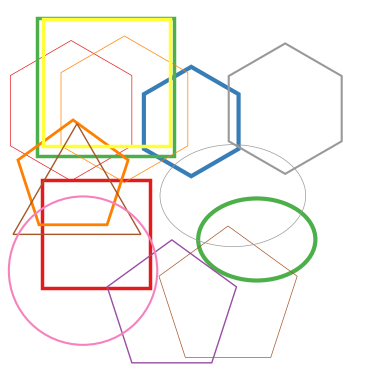[{"shape": "square", "thickness": 2.5, "radius": 0.71, "center": [0.25, 0.392]}, {"shape": "hexagon", "thickness": 0.5, "radius": 0.91, "center": [0.185, 0.713]}, {"shape": "hexagon", "thickness": 3, "radius": 0.71, "center": [0.497, 0.684]}, {"shape": "oval", "thickness": 3, "radius": 0.76, "center": [0.667, 0.378]}, {"shape": "square", "thickness": 2.5, "radius": 0.89, "center": [0.275, 0.774]}, {"shape": "pentagon", "thickness": 1, "radius": 0.88, "center": [0.446, 0.2]}, {"shape": "hexagon", "thickness": 0.5, "radius": 0.95, "center": [0.323, 0.716]}, {"shape": "pentagon", "thickness": 2, "radius": 0.75, "center": [0.19, 0.538]}, {"shape": "square", "thickness": 2.5, "radius": 0.82, "center": [0.276, 0.786]}, {"shape": "triangle", "thickness": 1, "radius": 0.96, "center": [0.2, 0.487]}, {"shape": "pentagon", "thickness": 0.5, "radius": 0.94, "center": [0.592, 0.224]}, {"shape": "circle", "thickness": 1.5, "radius": 0.96, "center": [0.216, 0.297]}, {"shape": "hexagon", "thickness": 1.5, "radius": 0.85, "center": [0.741, 0.718]}, {"shape": "oval", "thickness": 0.5, "radius": 0.95, "center": [0.605, 0.492]}]